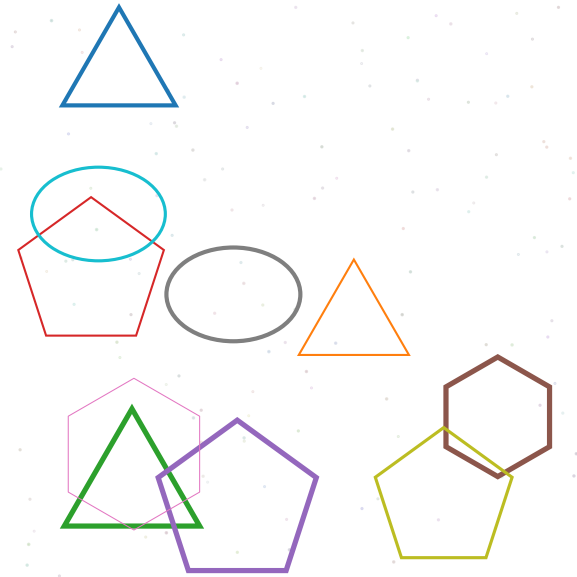[{"shape": "triangle", "thickness": 2, "radius": 0.57, "center": [0.206, 0.873]}, {"shape": "triangle", "thickness": 1, "radius": 0.55, "center": [0.613, 0.44]}, {"shape": "triangle", "thickness": 2.5, "radius": 0.68, "center": [0.229, 0.156]}, {"shape": "pentagon", "thickness": 1, "radius": 0.66, "center": [0.158, 0.525]}, {"shape": "pentagon", "thickness": 2.5, "radius": 0.72, "center": [0.411, 0.128]}, {"shape": "hexagon", "thickness": 2.5, "radius": 0.52, "center": [0.862, 0.277]}, {"shape": "hexagon", "thickness": 0.5, "radius": 0.66, "center": [0.232, 0.213]}, {"shape": "oval", "thickness": 2, "radius": 0.58, "center": [0.404, 0.489]}, {"shape": "pentagon", "thickness": 1.5, "radius": 0.62, "center": [0.768, 0.134]}, {"shape": "oval", "thickness": 1.5, "radius": 0.58, "center": [0.17, 0.629]}]